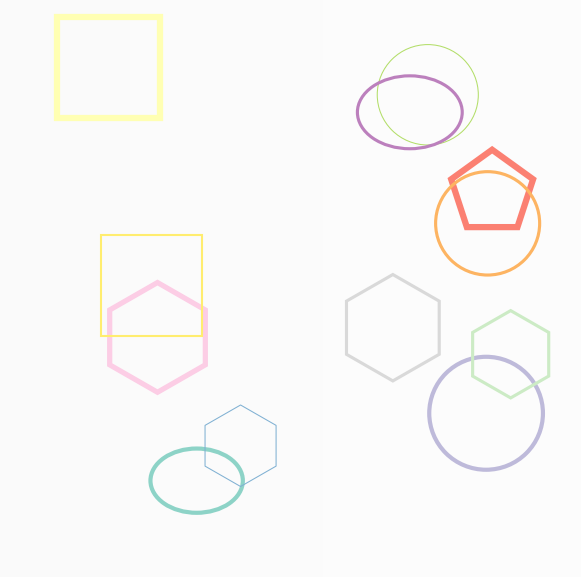[{"shape": "oval", "thickness": 2, "radius": 0.4, "center": [0.338, 0.167]}, {"shape": "square", "thickness": 3, "radius": 0.44, "center": [0.187, 0.882]}, {"shape": "circle", "thickness": 2, "radius": 0.49, "center": [0.836, 0.284]}, {"shape": "pentagon", "thickness": 3, "radius": 0.37, "center": [0.847, 0.666]}, {"shape": "hexagon", "thickness": 0.5, "radius": 0.35, "center": [0.414, 0.227]}, {"shape": "circle", "thickness": 1.5, "radius": 0.45, "center": [0.839, 0.612]}, {"shape": "circle", "thickness": 0.5, "radius": 0.43, "center": [0.736, 0.835]}, {"shape": "hexagon", "thickness": 2.5, "radius": 0.48, "center": [0.271, 0.415]}, {"shape": "hexagon", "thickness": 1.5, "radius": 0.46, "center": [0.676, 0.432]}, {"shape": "oval", "thickness": 1.5, "radius": 0.45, "center": [0.705, 0.805]}, {"shape": "hexagon", "thickness": 1.5, "radius": 0.38, "center": [0.879, 0.386]}, {"shape": "square", "thickness": 1, "radius": 0.44, "center": [0.26, 0.505]}]